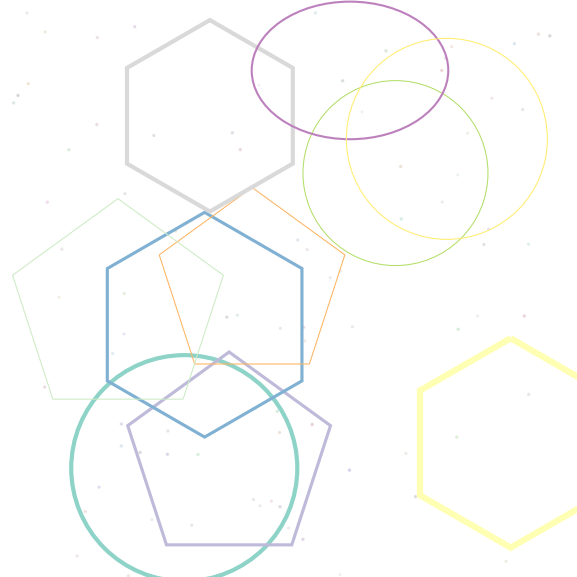[{"shape": "circle", "thickness": 2, "radius": 0.98, "center": [0.319, 0.188]}, {"shape": "hexagon", "thickness": 3, "radius": 0.91, "center": [0.884, 0.232]}, {"shape": "pentagon", "thickness": 1.5, "radius": 0.92, "center": [0.397, 0.205]}, {"shape": "hexagon", "thickness": 1.5, "radius": 0.97, "center": [0.354, 0.437]}, {"shape": "pentagon", "thickness": 0.5, "radius": 0.84, "center": [0.436, 0.506]}, {"shape": "circle", "thickness": 0.5, "radius": 0.8, "center": [0.685, 0.699]}, {"shape": "hexagon", "thickness": 2, "radius": 0.83, "center": [0.363, 0.799]}, {"shape": "oval", "thickness": 1, "radius": 0.85, "center": [0.606, 0.877]}, {"shape": "pentagon", "thickness": 0.5, "radius": 0.96, "center": [0.204, 0.463]}, {"shape": "circle", "thickness": 0.5, "radius": 0.87, "center": [0.774, 0.759]}]